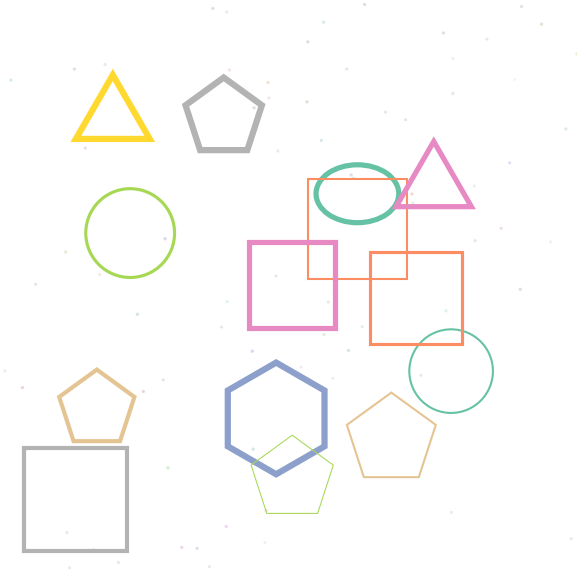[{"shape": "circle", "thickness": 1, "radius": 0.36, "center": [0.781, 0.356]}, {"shape": "oval", "thickness": 2.5, "radius": 0.36, "center": [0.619, 0.664]}, {"shape": "square", "thickness": 1, "radius": 0.43, "center": [0.619, 0.603]}, {"shape": "square", "thickness": 1.5, "radius": 0.4, "center": [0.72, 0.483]}, {"shape": "hexagon", "thickness": 3, "radius": 0.48, "center": [0.478, 0.275]}, {"shape": "square", "thickness": 2.5, "radius": 0.37, "center": [0.506, 0.506]}, {"shape": "triangle", "thickness": 2.5, "radius": 0.38, "center": [0.751, 0.679]}, {"shape": "circle", "thickness": 1.5, "radius": 0.38, "center": [0.225, 0.596]}, {"shape": "pentagon", "thickness": 0.5, "radius": 0.37, "center": [0.506, 0.171]}, {"shape": "triangle", "thickness": 3, "radius": 0.37, "center": [0.195, 0.796]}, {"shape": "pentagon", "thickness": 2, "radius": 0.34, "center": [0.168, 0.291]}, {"shape": "pentagon", "thickness": 1, "radius": 0.4, "center": [0.678, 0.238]}, {"shape": "square", "thickness": 2, "radius": 0.44, "center": [0.131, 0.134]}, {"shape": "pentagon", "thickness": 3, "radius": 0.35, "center": [0.387, 0.795]}]